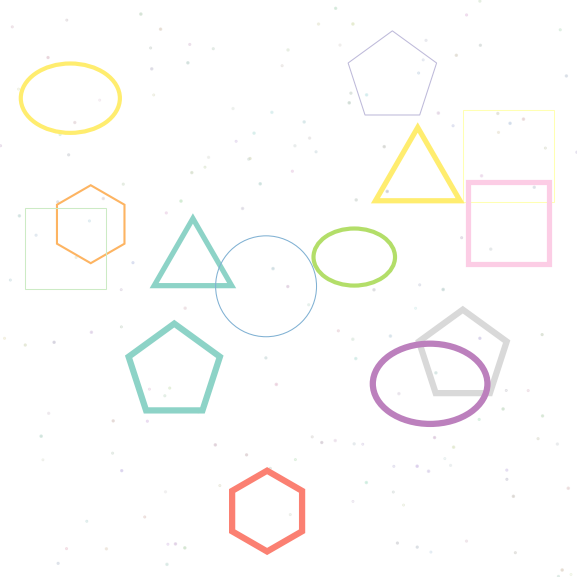[{"shape": "pentagon", "thickness": 3, "radius": 0.42, "center": [0.302, 0.356]}, {"shape": "triangle", "thickness": 2.5, "radius": 0.39, "center": [0.334, 0.543]}, {"shape": "square", "thickness": 0.5, "radius": 0.4, "center": [0.881, 0.729]}, {"shape": "pentagon", "thickness": 0.5, "radius": 0.4, "center": [0.679, 0.865]}, {"shape": "hexagon", "thickness": 3, "radius": 0.35, "center": [0.463, 0.114]}, {"shape": "circle", "thickness": 0.5, "radius": 0.44, "center": [0.461, 0.503]}, {"shape": "hexagon", "thickness": 1, "radius": 0.34, "center": [0.157, 0.611]}, {"shape": "oval", "thickness": 2, "radius": 0.35, "center": [0.613, 0.554]}, {"shape": "square", "thickness": 2.5, "radius": 0.35, "center": [0.881, 0.613]}, {"shape": "pentagon", "thickness": 3, "radius": 0.4, "center": [0.801, 0.383]}, {"shape": "oval", "thickness": 3, "radius": 0.5, "center": [0.745, 0.335]}, {"shape": "square", "thickness": 0.5, "radius": 0.35, "center": [0.114, 0.568]}, {"shape": "oval", "thickness": 2, "radius": 0.43, "center": [0.122, 0.829]}, {"shape": "triangle", "thickness": 2.5, "radius": 0.42, "center": [0.723, 0.694]}]